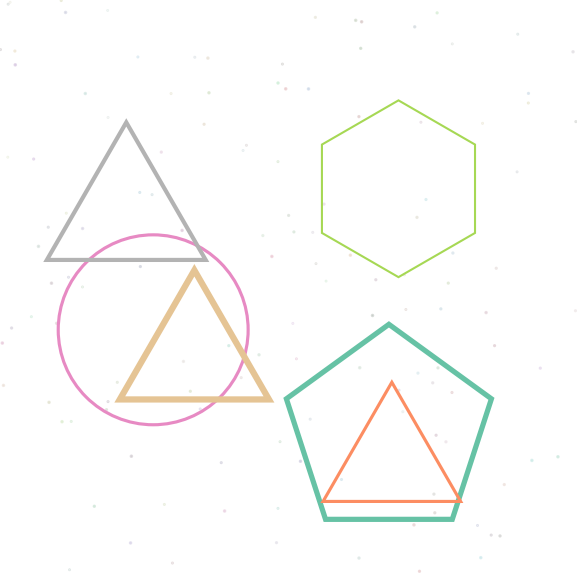[{"shape": "pentagon", "thickness": 2.5, "radius": 0.93, "center": [0.673, 0.251]}, {"shape": "triangle", "thickness": 1.5, "radius": 0.69, "center": [0.679, 0.2]}, {"shape": "circle", "thickness": 1.5, "radius": 0.82, "center": [0.265, 0.428]}, {"shape": "hexagon", "thickness": 1, "radius": 0.77, "center": [0.69, 0.672]}, {"shape": "triangle", "thickness": 3, "radius": 0.75, "center": [0.337, 0.382]}, {"shape": "triangle", "thickness": 2, "radius": 0.79, "center": [0.219, 0.628]}]